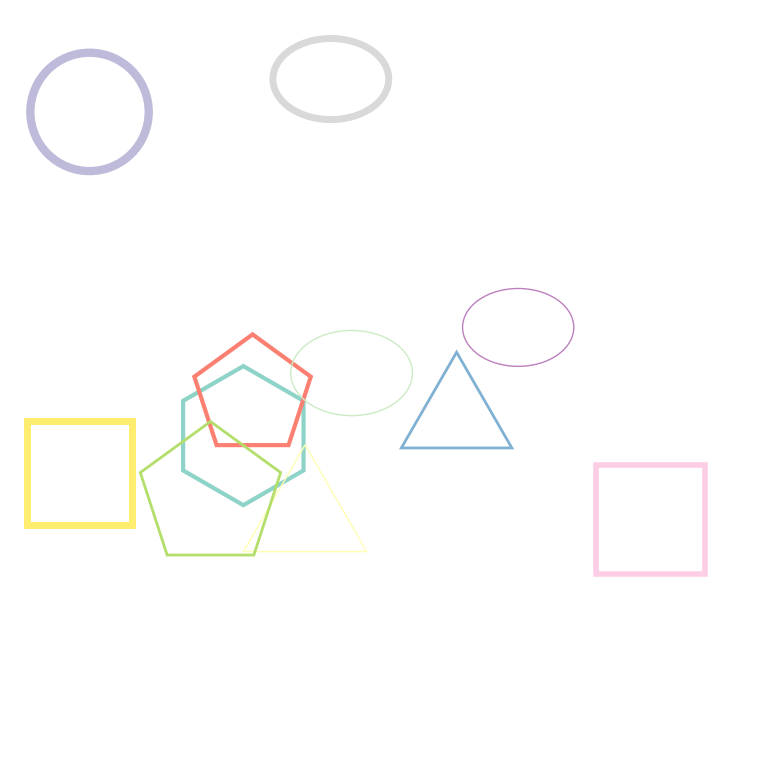[{"shape": "hexagon", "thickness": 1.5, "radius": 0.45, "center": [0.316, 0.434]}, {"shape": "triangle", "thickness": 0.5, "radius": 0.46, "center": [0.396, 0.33]}, {"shape": "circle", "thickness": 3, "radius": 0.38, "center": [0.116, 0.855]}, {"shape": "pentagon", "thickness": 1.5, "radius": 0.4, "center": [0.328, 0.486]}, {"shape": "triangle", "thickness": 1, "radius": 0.41, "center": [0.593, 0.46]}, {"shape": "pentagon", "thickness": 1, "radius": 0.48, "center": [0.273, 0.357]}, {"shape": "square", "thickness": 2, "radius": 0.35, "center": [0.844, 0.326]}, {"shape": "oval", "thickness": 2.5, "radius": 0.38, "center": [0.43, 0.897]}, {"shape": "oval", "thickness": 0.5, "radius": 0.36, "center": [0.673, 0.575]}, {"shape": "oval", "thickness": 0.5, "radius": 0.4, "center": [0.457, 0.516]}, {"shape": "square", "thickness": 2.5, "radius": 0.34, "center": [0.103, 0.386]}]